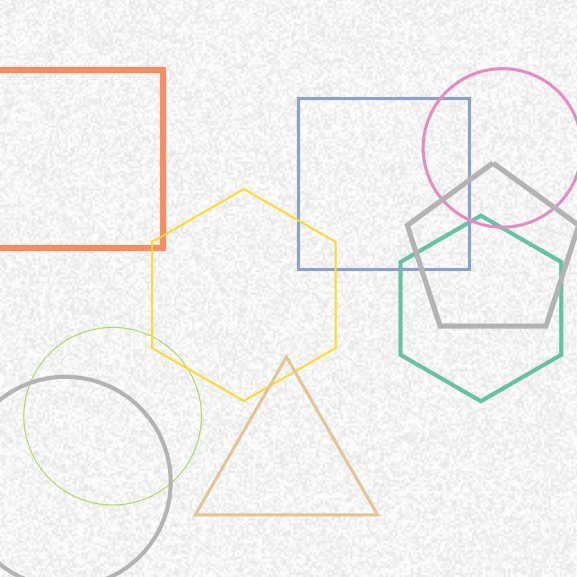[{"shape": "hexagon", "thickness": 2, "radius": 0.8, "center": [0.833, 0.465]}, {"shape": "square", "thickness": 3, "radius": 0.77, "center": [0.128, 0.724]}, {"shape": "square", "thickness": 1.5, "radius": 0.74, "center": [0.664, 0.682]}, {"shape": "circle", "thickness": 1.5, "radius": 0.69, "center": [0.87, 0.743]}, {"shape": "circle", "thickness": 0.5, "radius": 0.77, "center": [0.195, 0.278]}, {"shape": "hexagon", "thickness": 1, "radius": 0.92, "center": [0.422, 0.488]}, {"shape": "triangle", "thickness": 1.5, "radius": 0.91, "center": [0.496, 0.199]}, {"shape": "circle", "thickness": 2, "radius": 0.91, "center": [0.113, 0.165]}, {"shape": "pentagon", "thickness": 2.5, "radius": 0.78, "center": [0.854, 0.561]}]